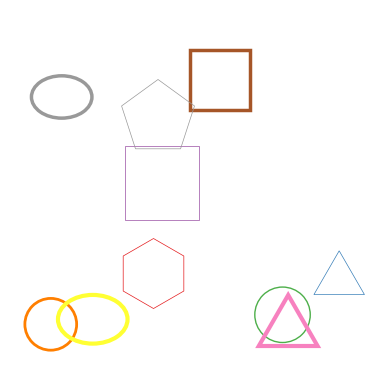[{"shape": "hexagon", "thickness": 0.5, "radius": 0.45, "center": [0.399, 0.29]}, {"shape": "triangle", "thickness": 0.5, "radius": 0.38, "center": [0.881, 0.273]}, {"shape": "circle", "thickness": 1, "radius": 0.36, "center": [0.734, 0.182]}, {"shape": "square", "thickness": 0.5, "radius": 0.48, "center": [0.421, 0.524]}, {"shape": "circle", "thickness": 2, "radius": 0.34, "center": [0.132, 0.158]}, {"shape": "oval", "thickness": 3, "radius": 0.45, "center": [0.241, 0.171]}, {"shape": "square", "thickness": 2.5, "radius": 0.39, "center": [0.572, 0.792]}, {"shape": "triangle", "thickness": 3, "radius": 0.44, "center": [0.749, 0.145]}, {"shape": "oval", "thickness": 2.5, "radius": 0.39, "center": [0.16, 0.748]}, {"shape": "pentagon", "thickness": 0.5, "radius": 0.5, "center": [0.41, 0.694]}]